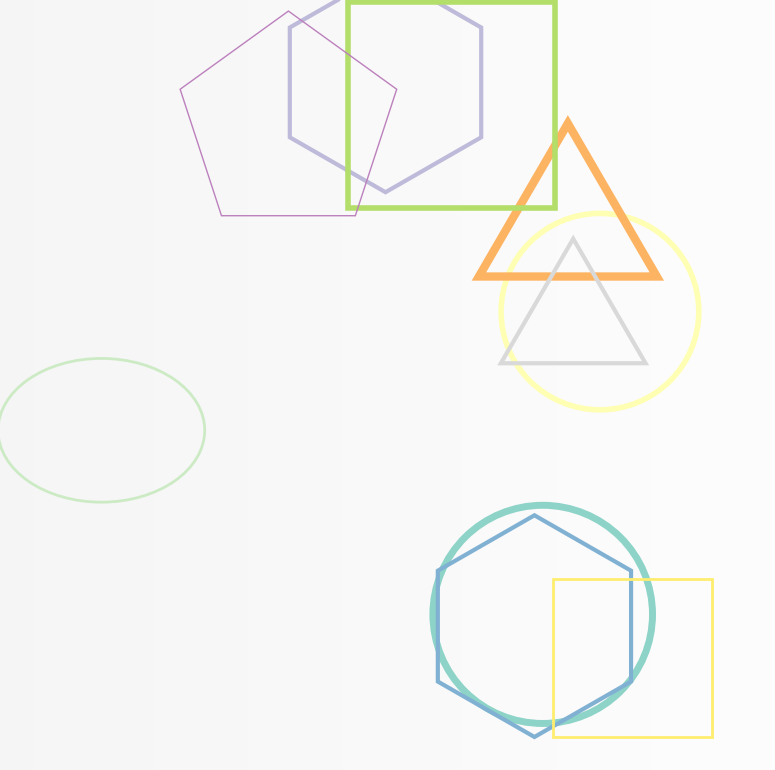[{"shape": "circle", "thickness": 2.5, "radius": 0.71, "center": [0.7, 0.202]}, {"shape": "circle", "thickness": 2, "radius": 0.64, "center": [0.774, 0.595]}, {"shape": "hexagon", "thickness": 1.5, "radius": 0.71, "center": [0.497, 0.893]}, {"shape": "hexagon", "thickness": 1.5, "radius": 0.72, "center": [0.69, 0.187]}, {"shape": "triangle", "thickness": 3, "radius": 0.66, "center": [0.733, 0.707]}, {"shape": "square", "thickness": 2, "radius": 0.67, "center": [0.582, 0.864]}, {"shape": "triangle", "thickness": 1.5, "radius": 0.54, "center": [0.74, 0.582]}, {"shape": "pentagon", "thickness": 0.5, "radius": 0.73, "center": [0.372, 0.839]}, {"shape": "oval", "thickness": 1, "radius": 0.67, "center": [0.131, 0.441]}, {"shape": "square", "thickness": 1, "radius": 0.51, "center": [0.816, 0.146]}]